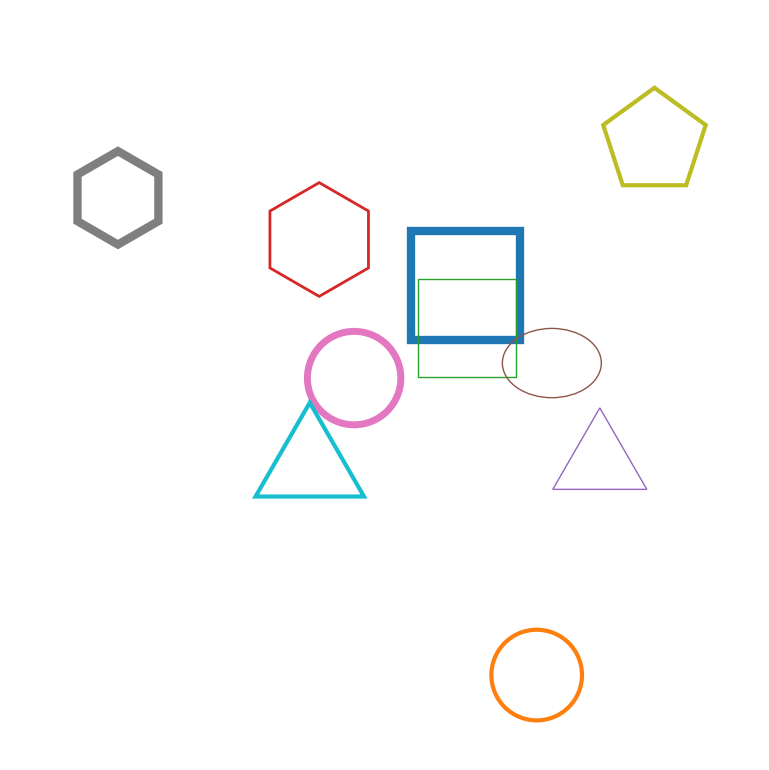[{"shape": "square", "thickness": 3, "radius": 0.35, "center": [0.605, 0.629]}, {"shape": "circle", "thickness": 1.5, "radius": 0.29, "center": [0.697, 0.123]}, {"shape": "square", "thickness": 0.5, "radius": 0.32, "center": [0.607, 0.574]}, {"shape": "hexagon", "thickness": 1, "radius": 0.37, "center": [0.415, 0.689]}, {"shape": "triangle", "thickness": 0.5, "radius": 0.35, "center": [0.779, 0.4]}, {"shape": "oval", "thickness": 0.5, "radius": 0.32, "center": [0.717, 0.528]}, {"shape": "circle", "thickness": 2.5, "radius": 0.3, "center": [0.46, 0.509]}, {"shape": "hexagon", "thickness": 3, "radius": 0.3, "center": [0.153, 0.743]}, {"shape": "pentagon", "thickness": 1.5, "radius": 0.35, "center": [0.85, 0.816]}, {"shape": "triangle", "thickness": 1.5, "radius": 0.41, "center": [0.402, 0.396]}]